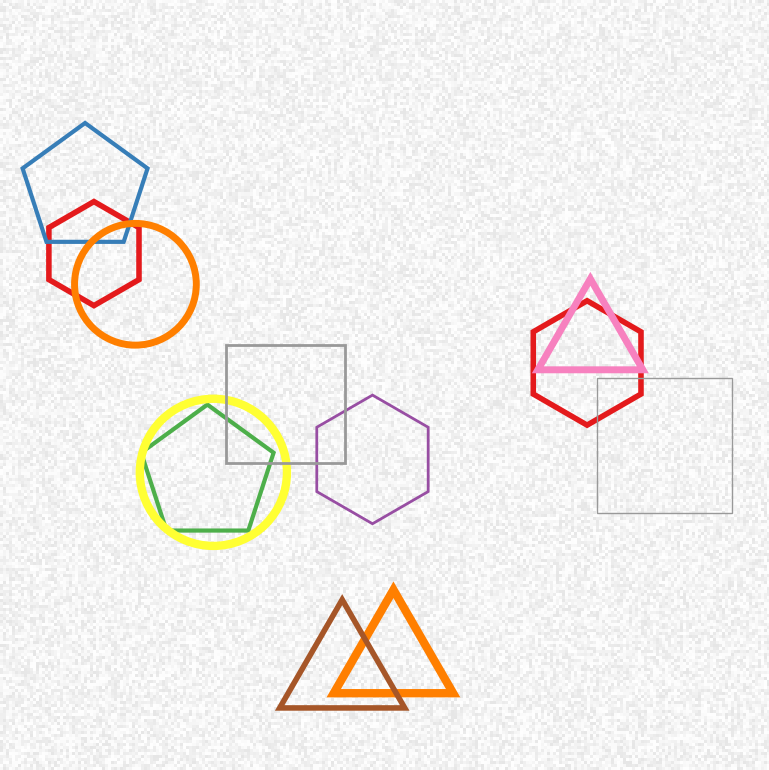[{"shape": "hexagon", "thickness": 2, "radius": 0.34, "center": [0.122, 0.671]}, {"shape": "hexagon", "thickness": 2, "radius": 0.4, "center": [0.763, 0.529]}, {"shape": "pentagon", "thickness": 1.5, "radius": 0.43, "center": [0.11, 0.755]}, {"shape": "pentagon", "thickness": 1.5, "radius": 0.45, "center": [0.269, 0.384]}, {"shape": "hexagon", "thickness": 1, "radius": 0.42, "center": [0.484, 0.403]}, {"shape": "circle", "thickness": 2.5, "radius": 0.4, "center": [0.176, 0.631]}, {"shape": "triangle", "thickness": 3, "radius": 0.45, "center": [0.511, 0.145]}, {"shape": "circle", "thickness": 3, "radius": 0.48, "center": [0.277, 0.387]}, {"shape": "triangle", "thickness": 2, "radius": 0.47, "center": [0.444, 0.127]}, {"shape": "triangle", "thickness": 2.5, "radius": 0.39, "center": [0.767, 0.559]}, {"shape": "square", "thickness": 1, "radius": 0.38, "center": [0.371, 0.475]}, {"shape": "square", "thickness": 0.5, "radius": 0.44, "center": [0.863, 0.422]}]